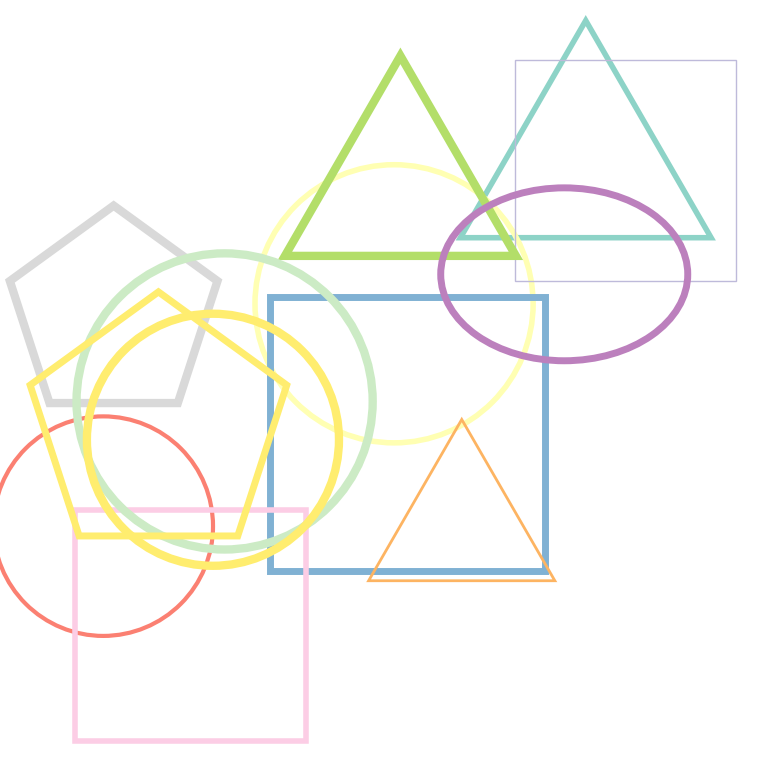[{"shape": "triangle", "thickness": 2, "radius": 0.94, "center": [0.761, 0.785]}, {"shape": "circle", "thickness": 2, "radius": 0.9, "center": [0.512, 0.605]}, {"shape": "square", "thickness": 0.5, "radius": 0.72, "center": [0.813, 0.779]}, {"shape": "circle", "thickness": 1.5, "radius": 0.71, "center": [0.134, 0.317]}, {"shape": "square", "thickness": 2.5, "radius": 0.89, "center": [0.529, 0.437]}, {"shape": "triangle", "thickness": 1, "radius": 0.7, "center": [0.6, 0.316]}, {"shape": "triangle", "thickness": 3, "radius": 0.87, "center": [0.52, 0.754]}, {"shape": "square", "thickness": 2, "radius": 0.75, "center": [0.248, 0.188]}, {"shape": "pentagon", "thickness": 3, "radius": 0.71, "center": [0.148, 0.591]}, {"shape": "oval", "thickness": 2.5, "radius": 0.8, "center": [0.733, 0.644]}, {"shape": "circle", "thickness": 3, "radius": 0.96, "center": [0.292, 0.479]}, {"shape": "pentagon", "thickness": 2.5, "radius": 0.88, "center": [0.206, 0.446]}, {"shape": "circle", "thickness": 3, "radius": 0.82, "center": [0.277, 0.429]}]